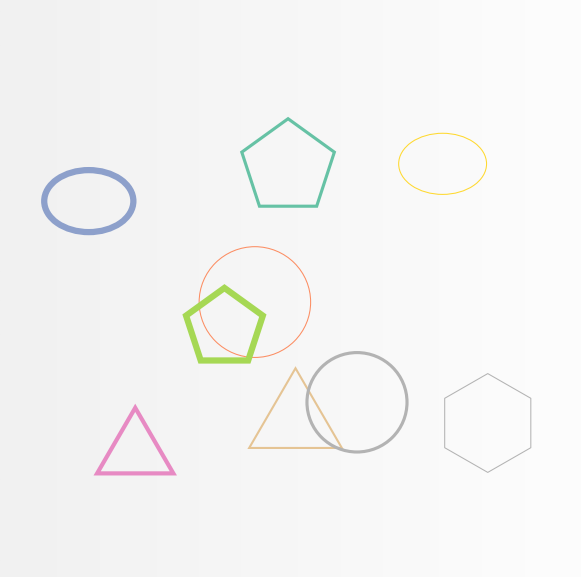[{"shape": "pentagon", "thickness": 1.5, "radius": 0.42, "center": [0.496, 0.71]}, {"shape": "circle", "thickness": 0.5, "radius": 0.48, "center": [0.439, 0.476]}, {"shape": "oval", "thickness": 3, "radius": 0.38, "center": [0.153, 0.651]}, {"shape": "triangle", "thickness": 2, "radius": 0.38, "center": [0.233, 0.217]}, {"shape": "pentagon", "thickness": 3, "radius": 0.35, "center": [0.386, 0.431]}, {"shape": "oval", "thickness": 0.5, "radius": 0.38, "center": [0.761, 0.715]}, {"shape": "triangle", "thickness": 1, "radius": 0.46, "center": [0.508, 0.269]}, {"shape": "hexagon", "thickness": 0.5, "radius": 0.43, "center": [0.839, 0.267]}, {"shape": "circle", "thickness": 1.5, "radius": 0.43, "center": [0.614, 0.303]}]